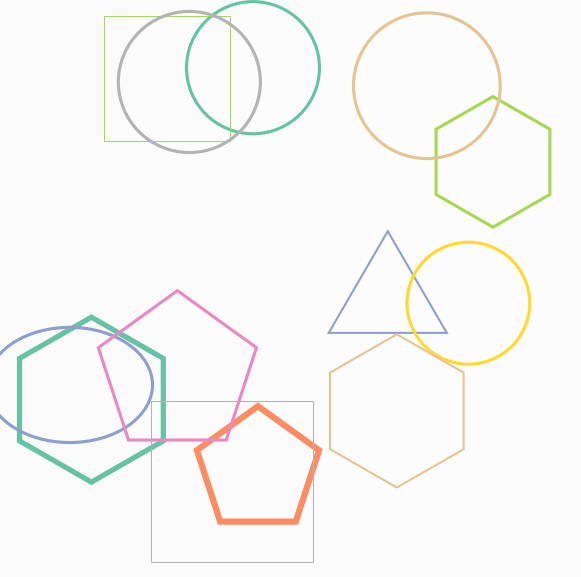[{"shape": "circle", "thickness": 1.5, "radius": 0.57, "center": [0.435, 0.882]}, {"shape": "hexagon", "thickness": 2.5, "radius": 0.71, "center": [0.157, 0.307]}, {"shape": "pentagon", "thickness": 3, "radius": 0.55, "center": [0.444, 0.185]}, {"shape": "triangle", "thickness": 1, "radius": 0.59, "center": [0.667, 0.481]}, {"shape": "oval", "thickness": 1.5, "radius": 0.71, "center": [0.12, 0.333]}, {"shape": "pentagon", "thickness": 1.5, "radius": 0.72, "center": [0.305, 0.353]}, {"shape": "square", "thickness": 0.5, "radius": 0.54, "center": [0.287, 0.863]}, {"shape": "hexagon", "thickness": 1.5, "radius": 0.57, "center": [0.848, 0.719]}, {"shape": "circle", "thickness": 1.5, "radius": 0.53, "center": [0.806, 0.474]}, {"shape": "circle", "thickness": 1.5, "radius": 0.63, "center": [0.734, 0.851]}, {"shape": "hexagon", "thickness": 1, "radius": 0.66, "center": [0.683, 0.288]}, {"shape": "circle", "thickness": 1.5, "radius": 0.61, "center": [0.326, 0.857]}, {"shape": "square", "thickness": 0.5, "radius": 0.7, "center": [0.399, 0.165]}]